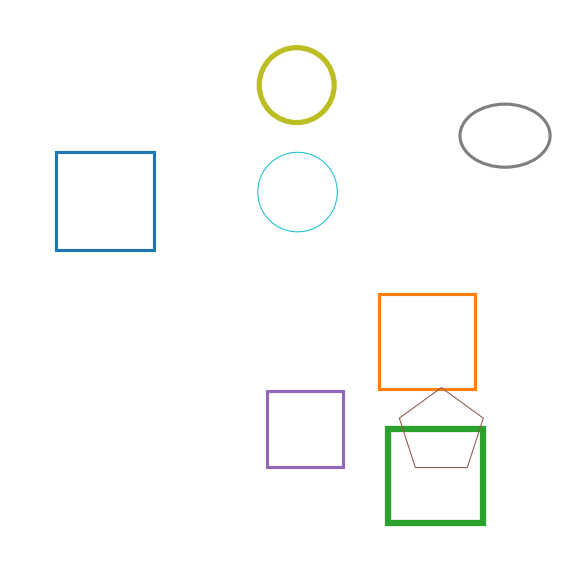[{"shape": "square", "thickness": 1.5, "radius": 0.42, "center": [0.181, 0.651]}, {"shape": "square", "thickness": 1.5, "radius": 0.41, "center": [0.74, 0.408]}, {"shape": "square", "thickness": 3, "radius": 0.41, "center": [0.753, 0.175]}, {"shape": "square", "thickness": 1.5, "radius": 0.33, "center": [0.529, 0.256]}, {"shape": "pentagon", "thickness": 0.5, "radius": 0.38, "center": [0.764, 0.251]}, {"shape": "oval", "thickness": 1.5, "radius": 0.39, "center": [0.875, 0.764]}, {"shape": "circle", "thickness": 2.5, "radius": 0.32, "center": [0.514, 0.852]}, {"shape": "circle", "thickness": 0.5, "radius": 0.34, "center": [0.515, 0.667]}]